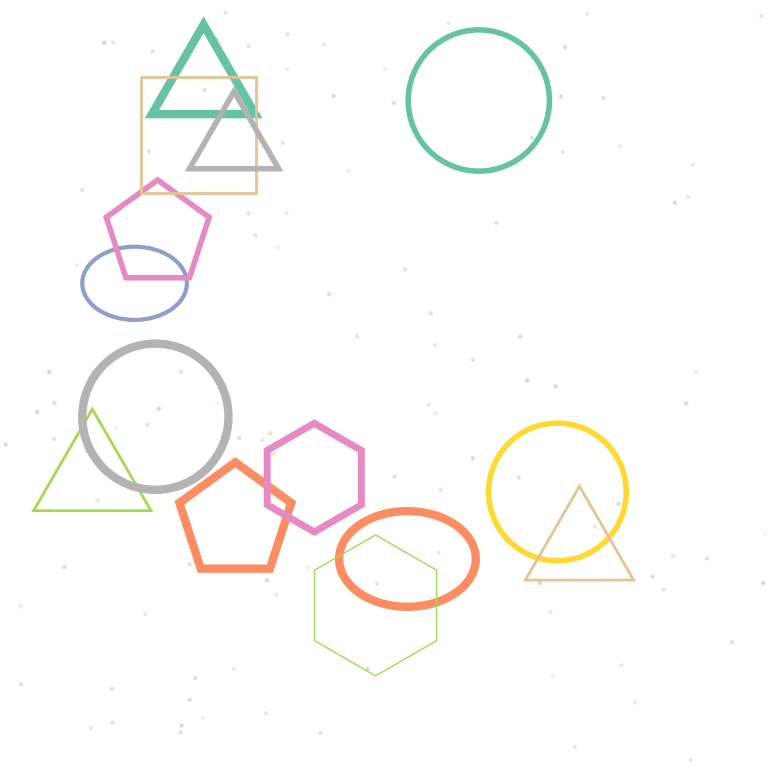[{"shape": "circle", "thickness": 2, "radius": 0.46, "center": [0.622, 0.869]}, {"shape": "triangle", "thickness": 3, "radius": 0.39, "center": [0.264, 0.891]}, {"shape": "oval", "thickness": 3, "radius": 0.44, "center": [0.529, 0.274]}, {"shape": "pentagon", "thickness": 3, "radius": 0.38, "center": [0.306, 0.323]}, {"shape": "oval", "thickness": 1.5, "radius": 0.34, "center": [0.175, 0.632]}, {"shape": "pentagon", "thickness": 2, "radius": 0.35, "center": [0.205, 0.696]}, {"shape": "hexagon", "thickness": 2.5, "radius": 0.35, "center": [0.408, 0.38]}, {"shape": "hexagon", "thickness": 0.5, "radius": 0.46, "center": [0.488, 0.214]}, {"shape": "triangle", "thickness": 1, "radius": 0.44, "center": [0.12, 0.381]}, {"shape": "circle", "thickness": 2, "radius": 0.45, "center": [0.724, 0.361]}, {"shape": "triangle", "thickness": 1, "radius": 0.41, "center": [0.753, 0.287]}, {"shape": "square", "thickness": 1, "radius": 0.38, "center": [0.258, 0.825]}, {"shape": "circle", "thickness": 3, "radius": 0.47, "center": [0.202, 0.459]}, {"shape": "triangle", "thickness": 2, "radius": 0.33, "center": [0.304, 0.814]}]